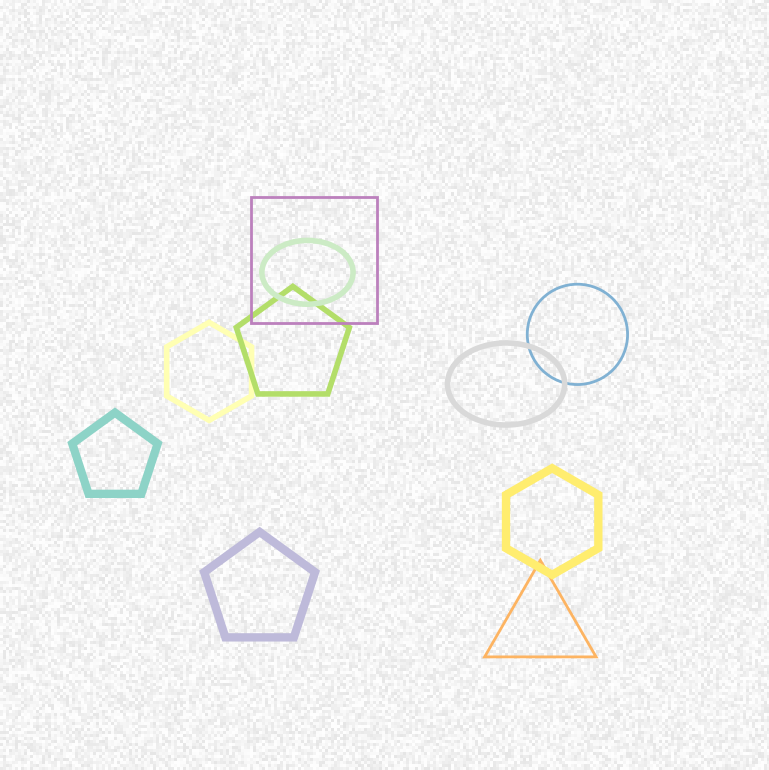[{"shape": "pentagon", "thickness": 3, "radius": 0.29, "center": [0.149, 0.406]}, {"shape": "hexagon", "thickness": 2, "radius": 0.32, "center": [0.272, 0.518]}, {"shape": "pentagon", "thickness": 3, "radius": 0.38, "center": [0.337, 0.233]}, {"shape": "circle", "thickness": 1, "radius": 0.33, "center": [0.75, 0.566]}, {"shape": "triangle", "thickness": 1, "radius": 0.42, "center": [0.702, 0.189]}, {"shape": "pentagon", "thickness": 2, "radius": 0.39, "center": [0.38, 0.551]}, {"shape": "oval", "thickness": 2, "radius": 0.38, "center": [0.657, 0.501]}, {"shape": "square", "thickness": 1, "radius": 0.41, "center": [0.408, 0.662]}, {"shape": "oval", "thickness": 2, "radius": 0.3, "center": [0.399, 0.646]}, {"shape": "hexagon", "thickness": 3, "radius": 0.35, "center": [0.717, 0.323]}]